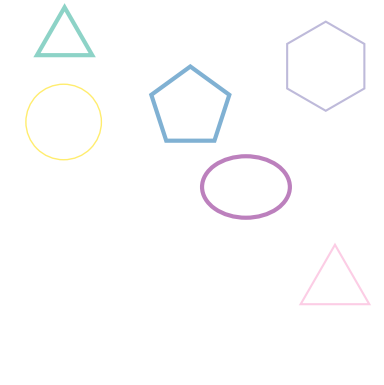[{"shape": "triangle", "thickness": 3, "radius": 0.41, "center": [0.168, 0.898]}, {"shape": "hexagon", "thickness": 1.5, "radius": 0.58, "center": [0.846, 0.828]}, {"shape": "pentagon", "thickness": 3, "radius": 0.53, "center": [0.494, 0.721]}, {"shape": "triangle", "thickness": 1.5, "radius": 0.51, "center": [0.87, 0.261]}, {"shape": "oval", "thickness": 3, "radius": 0.57, "center": [0.639, 0.514]}, {"shape": "circle", "thickness": 1, "radius": 0.49, "center": [0.165, 0.683]}]